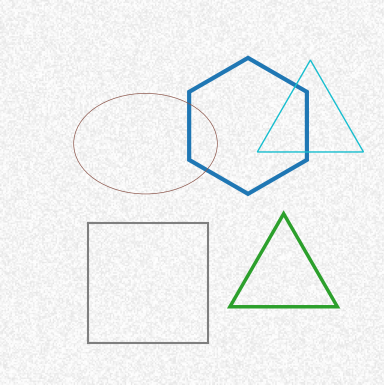[{"shape": "hexagon", "thickness": 3, "radius": 0.88, "center": [0.644, 0.673]}, {"shape": "triangle", "thickness": 2.5, "radius": 0.81, "center": [0.737, 0.284]}, {"shape": "oval", "thickness": 0.5, "radius": 0.93, "center": [0.378, 0.627]}, {"shape": "square", "thickness": 1.5, "radius": 0.78, "center": [0.384, 0.265]}, {"shape": "triangle", "thickness": 1, "radius": 0.8, "center": [0.806, 0.685]}]